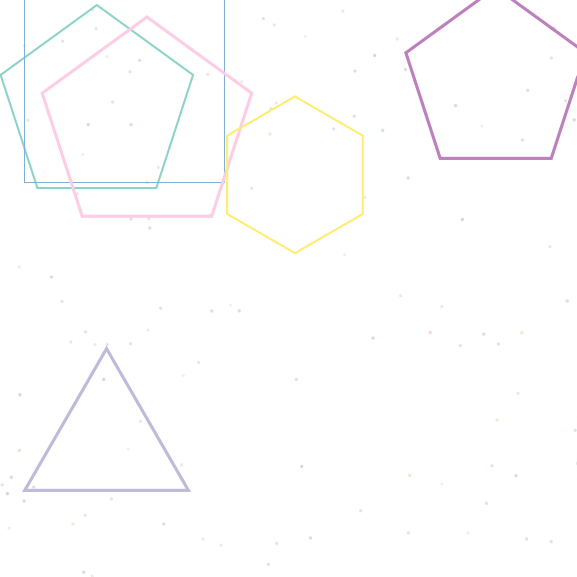[{"shape": "pentagon", "thickness": 1, "radius": 0.88, "center": [0.168, 0.815]}, {"shape": "triangle", "thickness": 1.5, "radius": 0.82, "center": [0.185, 0.232]}, {"shape": "square", "thickness": 0.5, "radius": 0.87, "center": [0.215, 0.857]}, {"shape": "pentagon", "thickness": 1.5, "radius": 0.95, "center": [0.254, 0.779]}, {"shape": "pentagon", "thickness": 1.5, "radius": 0.82, "center": [0.858, 0.857]}, {"shape": "hexagon", "thickness": 1, "radius": 0.68, "center": [0.511, 0.696]}]